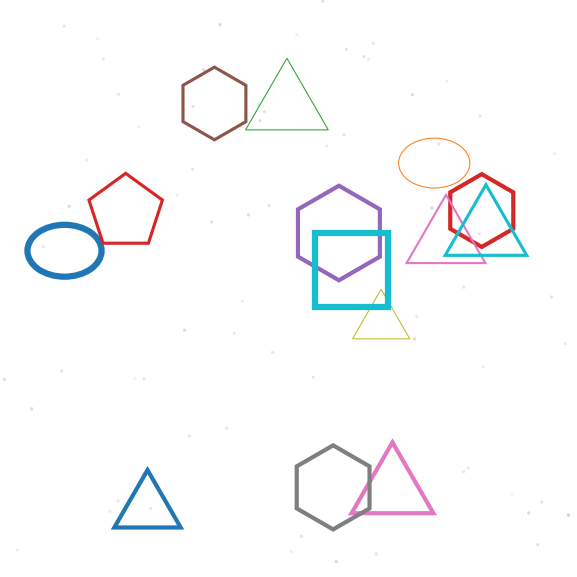[{"shape": "triangle", "thickness": 2, "radius": 0.33, "center": [0.255, 0.119]}, {"shape": "oval", "thickness": 3, "radius": 0.32, "center": [0.112, 0.565]}, {"shape": "oval", "thickness": 0.5, "radius": 0.31, "center": [0.752, 0.717]}, {"shape": "triangle", "thickness": 0.5, "radius": 0.41, "center": [0.497, 0.816]}, {"shape": "hexagon", "thickness": 2, "radius": 0.32, "center": [0.834, 0.635]}, {"shape": "pentagon", "thickness": 1.5, "radius": 0.33, "center": [0.218, 0.632]}, {"shape": "hexagon", "thickness": 2, "radius": 0.41, "center": [0.587, 0.596]}, {"shape": "hexagon", "thickness": 1.5, "radius": 0.31, "center": [0.371, 0.82]}, {"shape": "triangle", "thickness": 2, "radius": 0.41, "center": [0.68, 0.151]}, {"shape": "triangle", "thickness": 1, "radius": 0.39, "center": [0.772, 0.583]}, {"shape": "hexagon", "thickness": 2, "radius": 0.36, "center": [0.577, 0.155]}, {"shape": "triangle", "thickness": 0.5, "radius": 0.29, "center": [0.66, 0.441]}, {"shape": "triangle", "thickness": 1.5, "radius": 0.41, "center": [0.841, 0.598]}, {"shape": "square", "thickness": 3, "radius": 0.32, "center": [0.608, 0.531]}]